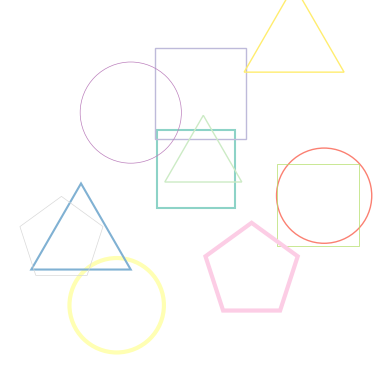[{"shape": "square", "thickness": 1.5, "radius": 0.51, "center": [0.509, 0.561]}, {"shape": "circle", "thickness": 3, "radius": 0.61, "center": [0.303, 0.207]}, {"shape": "square", "thickness": 1, "radius": 0.59, "center": [0.521, 0.758]}, {"shape": "circle", "thickness": 1, "radius": 0.62, "center": [0.842, 0.492]}, {"shape": "triangle", "thickness": 1.5, "radius": 0.75, "center": [0.21, 0.374]}, {"shape": "square", "thickness": 0.5, "radius": 0.53, "center": [0.826, 0.468]}, {"shape": "pentagon", "thickness": 3, "radius": 0.63, "center": [0.654, 0.295]}, {"shape": "pentagon", "thickness": 0.5, "radius": 0.57, "center": [0.16, 0.376]}, {"shape": "circle", "thickness": 0.5, "radius": 0.66, "center": [0.34, 0.708]}, {"shape": "triangle", "thickness": 1, "radius": 0.58, "center": [0.528, 0.585]}, {"shape": "triangle", "thickness": 1, "radius": 0.75, "center": [0.764, 0.888]}]